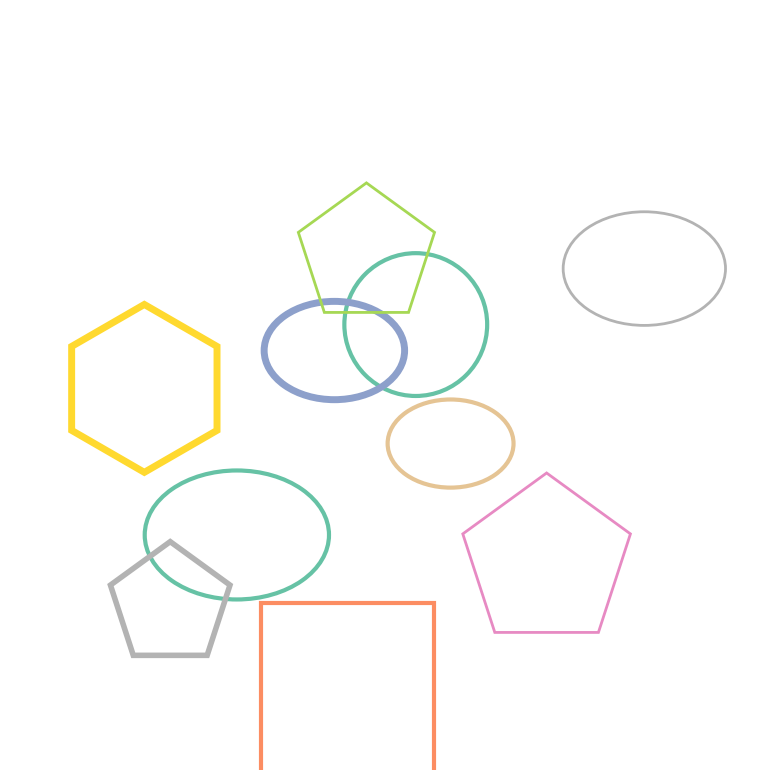[{"shape": "oval", "thickness": 1.5, "radius": 0.6, "center": [0.308, 0.305]}, {"shape": "circle", "thickness": 1.5, "radius": 0.46, "center": [0.54, 0.578]}, {"shape": "square", "thickness": 1.5, "radius": 0.56, "center": [0.451, 0.106]}, {"shape": "oval", "thickness": 2.5, "radius": 0.46, "center": [0.434, 0.545]}, {"shape": "pentagon", "thickness": 1, "radius": 0.57, "center": [0.71, 0.271]}, {"shape": "pentagon", "thickness": 1, "radius": 0.46, "center": [0.476, 0.669]}, {"shape": "hexagon", "thickness": 2.5, "radius": 0.55, "center": [0.187, 0.496]}, {"shape": "oval", "thickness": 1.5, "radius": 0.41, "center": [0.585, 0.424]}, {"shape": "pentagon", "thickness": 2, "radius": 0.41, "center": [0.221, 0.215]}, {"shape": "oval", "thickness": 1, "radius": 0.53, "center": [0.837, 0.651]}]